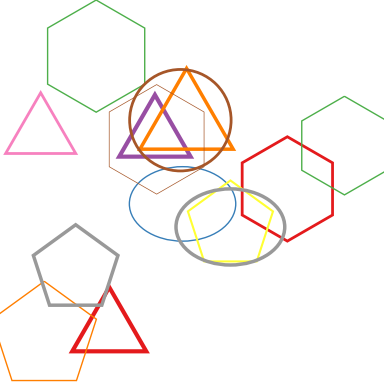[{"shape": "hexagon", "thickness": 2, "radius": 0.68, "center": [0.746, 0.509]}, {"shape": "triangle", "thickness": 3, "radius": 0.55, "center": [0.284, 0.143]}, {"shape": "oval", "thickness": 1, "radius": 0.69, "center": [0.474, 0.47]}, {"shape": "hexagon", "thickness": 1, "radius": 0.64, "center": [0.895, 0.622]}, {"shape": "hexagon", "thickness": 1, "radius": 0.73, "center": [0.25, 0.854]}, {"shape": "triangle", "thickness": 3, "radius": 0.53, "center": [0.402, 0.647]}, {"shape": "triangle", "thickness": 2.5, "radius": 0.7, "center": [0.485, 0.682]}, {"shape": "pentagon", "thickness": 1, "radius": 0.71, "center": [0.115, 0.127]}, {"shape": "pentagon", "thickness": 1.5, "radius": 0.58, "center": [0.599, 0.415]}, {"shape": "circle", "thickness": 2, "radius": 0.66, "center": [0.468, 0.688]}, {"shape": "hexagon", "thickness": 0.5, "radius": 0.71, "center": [0.407, 0.638]}, {"shape": "triangle", "thickness": 2, "radius": 0.53, "center": [0.106, 0.654]}, {"shape": "oval", "thickness": 2.5, "radius": 0.71, "center": [0.598, 0.411]}, {"shape": "pentagon", "thickness": 2.5, "radius": 0.58, "center": [0.197, 0.301]}]